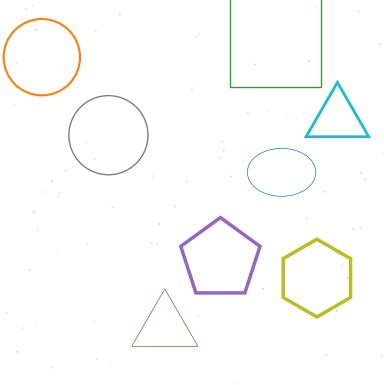[{"shape": "oval", "thickness": 0.5, "radius": 0.45, "center": [0.731, 0.552]}, {"shape": "circle", "thickness": 1.5, "radius": 0.5, "center": [0.109, 0.851]}, {"shape": "square", "thickness": 1, "radius": 0.59, "center": [0.715, 0.892]}, {"shape": "pentagon", "thickness": 2.5, "radius": 0.54, "center": [0.572, 0.327]}, {"shape": "triangle", "thickness": 0.5, "radius": 0.5, "center": [0.428, 0.15]}, {"shape": "circle", "thickness": 1, "radius": 0.51, "center": [0.282, 0.649]}, {"shape": "hexagon", "thickness": 2.5, "radius": 0.5, "center": [0.823, 0.278]}, {"shape": "triangle", "thickness": 2, "radius": 0.47, "center": [0.876, 0.692]}]